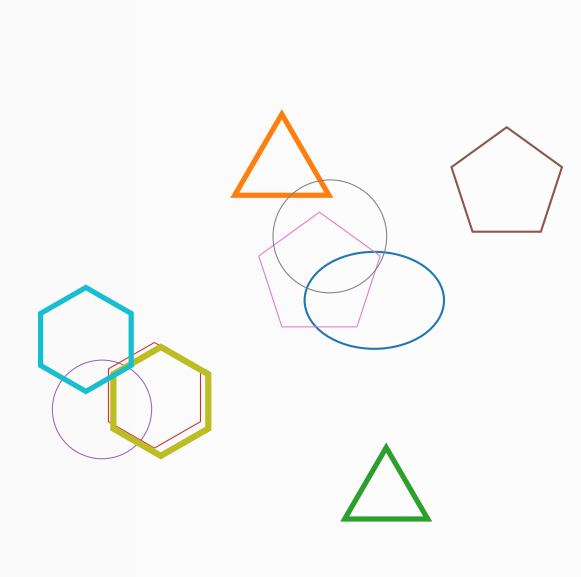[{"shape": "oval", "thickness": 1, "radius": 0.6, "center": [0.644, 0.479]}, {"shape": "triangle", "thickness": 2.5, "radius": 0.47, "center": [0.485, 0.708]}, {"shape": "triangle", "thickness": 2.5, "radius": 0.41, "center": [0.664, 0.142]}, {"shape": "hexagon", "thickness": 0.5, "radius": 0.46, "center": [0.266, 0.315]}, {"shape": "circle", "thickness": 0.5, "radius": 0.43, "center": [0.175, 0.29]}, {"shape": "pentagon", "thickness": 1, "radius": 0.5, "center": [0.872, 0.679]}, {"shape": "pentagon", "thickness": 0.5, "radius": 0.55, "center": [0.55, 0.522]}, {"shape": "circle", "thickness": 0.5, "radius": 0.49, "center": [0.567, 0.59]}, {"shape": "hexagon", "thickness": 3, "radius": 0.47, "center": [0.277, 0.304]}, {"shape": "hexagon", "thickness": 2.5, "radius": 0.45, "center": [0.148, 0.411]}]